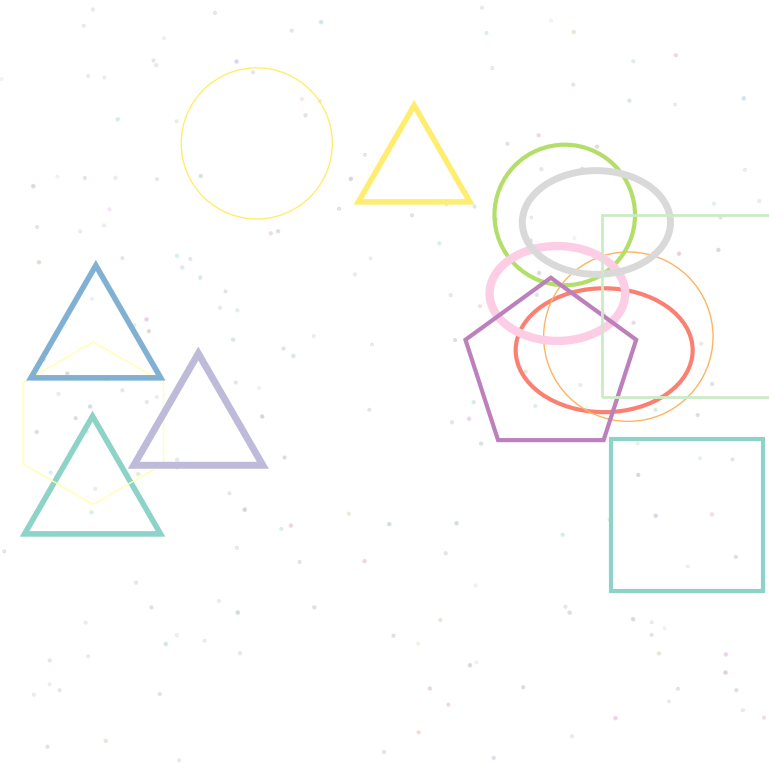[{"shape": "square", "thickness": 1.5, "radius": 0.49, "center": [0.892, 0.331]}, {"shape": "triangle", "thickness": 2, "radius": 0.51, "center": [0.12, 0.358]}, {"shape": "hexagon", "thickness": 0.5, "radius": 0.53, "center": [0.121, 0.45]}, {"shape": "triangle", "thickness": 2.5, "radius": 0.48, "center": [0.258, 0.444]}, {"shape": "oval", "thickness": 1.5, "radius": 0.57, "center": [0.785, 0.545]}, {"shape": "triangle", "thickness": 2, "radius": 0.49, "center": [0.124, 0.558]}, {"shape": "circle", "thickness": 0.5, "radius": 0.55, "center": [0.816, 0.563]}, {"shape": "circle", "thickness": 1.5, "radius": 0.46, "center": [0.733, 0.721]}, {"shape": "oval", "thickness": 3, "radius": 0.44, "center": [0.724, 0.619]}, {"shape": "oval", "thickness": 2.5, "radius": 0.48, "center": [0.775, 0.711]}, {"shape": "pentagon", "thickness": 1.5, "radius": 0.58, "center": [0.715, 0.523]}, {"shape": "square", "thickness": 1, "radius": 0.59, "center": [0.9, 0.602]}, {"shape": "triangle", "thickness": 2, "radius": 0.42, "center": [0.538, 0.78]}, {"shape": "circle", "thickness": 0.5, "radius": 0.49, "center": [0.333, 0.814]}]